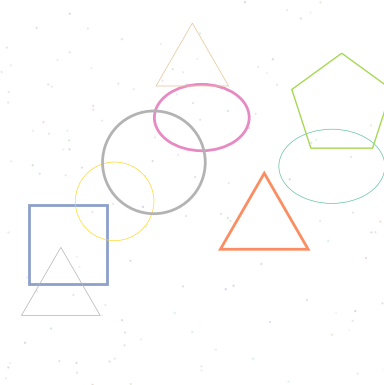[{"shape": "oval", "thickness": 0.5, "radius": 0.69, "center": [0.862, 0.568]}, {"shape": "triangle", "thickness": 2, "radius": 0.66, "center": [0.686, 0.418]}, {"shape": "square", "thickness": 2, "radius": 0.51, "center": [0.177, 0.365]}, {"shape": "oval", "thickness": 2, "radius": 0.62, "center": [0.524, 0.695]}, {"shape": "pentagon", "thickness": 1, "radius": 0.68, "center": [0.888, 0.725]}, {"shape": "circle", "thickness": 0.5, "radius": 0.51, "center": [0.298, 0.477]}, {"shape": "triangle", "thickness": 0.5, "radius": 0.54, "center": [0.5, 0.831]}, {"shape": "circle", "thickness": 2, "radius": 0.67, "center": [0.4, 0.578]}, {"shape": "triangle", "thickness": 0.5, "radius": 0.59, "center": [0.158, 0.239]}]